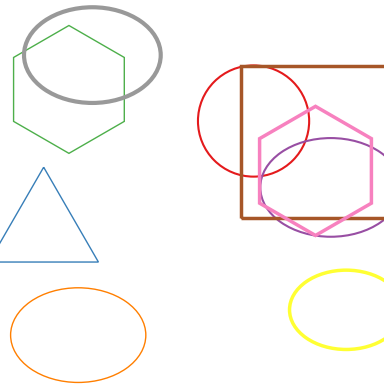[{"shape": "circle", "thickness": 1.5, "radius": 0.72, "center": [0.659, 0.686]}, {"shape": "triangle", "thickness": 1, "radius": 0.82, "center": [0.113, 0.401]}, {"shape": "hexagon", "thickness": 1, "radius": 0.83, "center": [0.179, 0.768]}, {"shape": "oval", "thickness": 1.5, "radius": 0.92, "center": [0.859, 0.513]}, {"shape": "oval", "thickness": 1, "radius": 0.88, "center": [0.203, 0.13]}, {"shape": "oval", "thickness": 2.5, "radius": 0.74, "center": [0.899, 0.195]}, {"shape": "square", "thickness": 2.5, "radius": 0.99, "center": [0.823, 0.631]}, {"shape": "hexagon", "thickness": 2.5, "radius": 0.84, "center": [0.819, 0.556]}, {"shape": "oval", "thickness": 3, "radius": 0.89, "center": [0.24, 0.857]}]